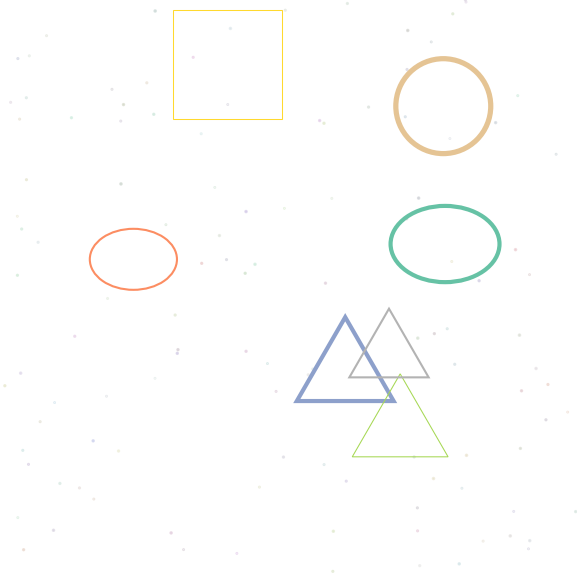[{"shape": "oval", "thickness": 2, "radius": 0.47, "center": [0.771, 0.577]}, {"shape": "oval", "thickness": 1, "radius": 0.38, "center": [0.231, 0.55]}, {"shape": "triangle", "thickness": 2, "radius": 0.48, "center": [0.598, 0.353]}, {"shape": "triangle", "thickness": 0.5, "radius": 0.48, "center": [0.693, 0.256]}, {"shape": "square", "thickness": 0.5, "radius": 0.47, "center": [0.394, 0.888]}, {"shape": "circle", "thickness": 2.5, "radius": 0.41, "center": [0.768, 0.815]}, {"shape": "triangle", "thickness": 1, "radius": 0.4, "center": [0.674, 0.385]}]